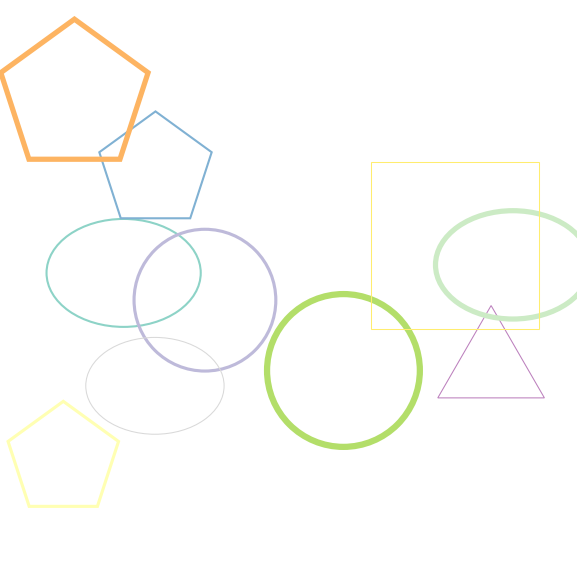[{"shape": "oval", "thickness": 1, "radius": 0.67, "center": [0.214, 0.527]}, {"shape": "pentagon", "thickness": 1.5, "radius": 0.5, "center": [0.11, 0.204]}, {"shape": "circle", "thickness": 1.5, "radius": 0.61, "center": [0.355, 0.479]}, {"shape": "pentagon", "thickness": 1, "radius": 0.51, "center": [0.269, 0.704]}, {"shape": "pentagon", "thickness": 2.5, "radius": 0.67, "center": [0.129, 0.832]}, {"shape": "circle", "thickness": 3, "radius": 0.66, "center": [0.595, 0.358]}, {"shape": "oval", "thickness": 0.5, "radius": 0.6, "center": [0.268, 0.331]}, {"shape": "triangle", "thickness": 0.5, "radius": 0.53, "center": [0.85, 0.363]}, {"shape": "oval", "thickness": 2.5, "radius": 0.67, "center": [0.888, 0.54]}, {"shape": "square", "thickness": 0.5, "radius": 0.73, "center": [0.787, 0.574]}]